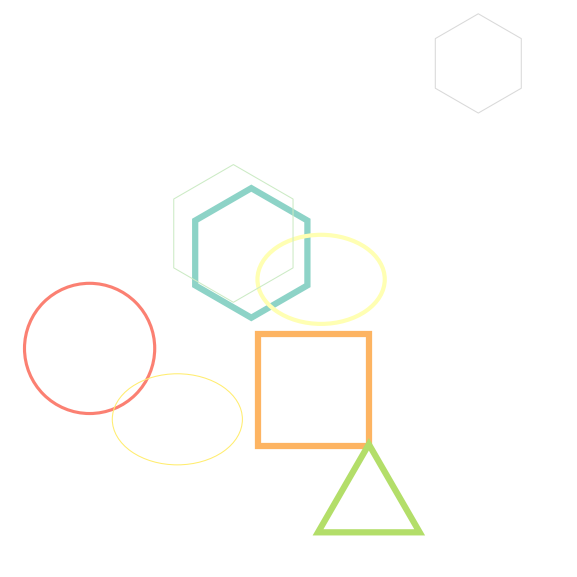[{"shape": "hexagon", "thickness": 3, "radius": 0.56, "center": [0.435, 0.561]}, {"shape": "oval", "thickness": 2, "radius": 0.55, "center": [0.556, 0.515]}, {"shape": "circle", "thickness": 1.5, "radius": 0.56, "center": [0.155, 0.396]}, {"shape": "square", "thickness": 3, "radius": 0.48, "center": [0.543, 0.324]}, {"shape": "triangle", "thickness": 3, "radius": 0.51, "center": [0.639, 0.128]}, {"shape": "hexagon", "thickness": 0.5, "radius": 0.43, "center": [0.828, 0.889]}, {"shape": "hexagon", "thickness": 0.5, "radius": 0.6, "center": [0.404, 0.595]}, {"shape": "oval", "thickness": 0.5, "radius": 0.56, "center": [0.307, 0.273]}]